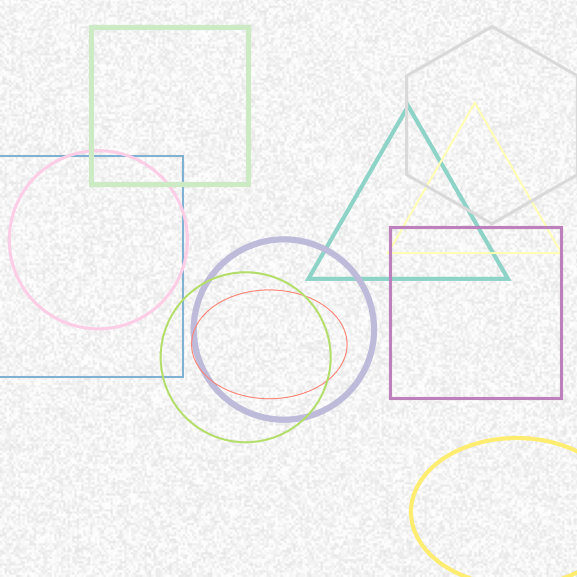[{"shape": "triangle", "thickness": 2, "radius": 1.0, "center": [0.707, 0.616]}, {"shape": "triangle", "thickness": 1, "radius": 0.87, "center": [0.822, 0.648]}, {"shape": "circle", "thickness": 3, "radius": 0.78, "center": [0.492, 0.428]}, {"shape": "oval", "thickness": 0.5, "radius": 0.67, "center": [0.466, 0.403]}, {"shape": "square", "thickness": 1, "radius": 0.96, "center": [0.125, 0.538]}, {"shape": "circle", "thickness": 1, "radius": 0.74, "center": [0.425, 0.38]}, {"shape": "circle", "thickness": 1.5, "radius": 0.77, "center": [0.17, 0.584]}, {"shape": "hexagon", "thickness": 1.5, "radius": 0.85, "center": [0.852, 0.782]}, {"shape": "square", "thickness": 1.5, "radius": 0.74, "center": [0.823, 0.457]}, {"shape": "square", "thickness": 2.5, "radius": 0.68, "center": [0.293, 0.816]}, {"shape": "oval", "thickness": 2, "radius": 0.91, "center": [0.894, 0.113]}]